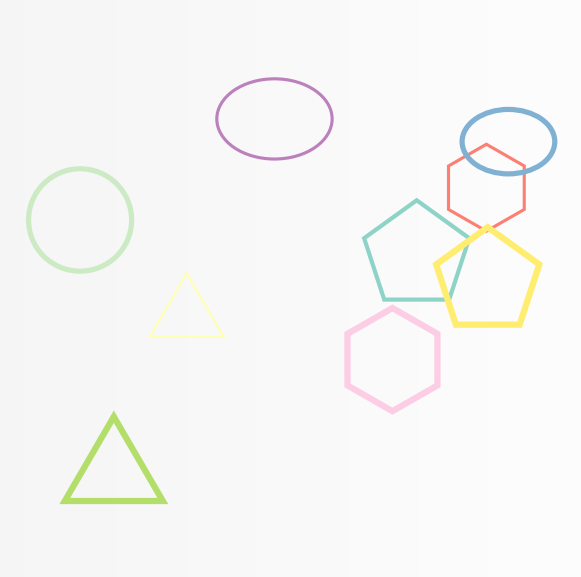[{"shape": "pentagon", "thickness": 2, "radius": 0.48, "center": [0.717, 0.557]}, {"shape": "triangle", "thickness": 1, "radius": 0.37, "center": [0.321, 0.453]}, {"shape": "hexagon", "thickness": 1.5, "radius": 0.38, "center": [0.837, 0.674]}, {"shape": "oval", "thickness": 2.5, "radius": 0.4, "center": [0.875, 0.754]}, {"shape": "triangle", "thickness": 3, "radius": 0.49, "center": [0.196, 0.18]}, {"shape": "hexagon", "thickness": 3, "radius": 0.45, "center": [0.675, 0.376]}, {"shape": "oval", "thickness": 1.5, "radius": 0.5, "center": [0.472, 0.793]}, {"shape": "circle", "thickness": 2.5, "radius": 0.44, "center": [0.138, 0.618]}, {"shape": "pentagon", "thickness": 3, "radius": 0.47, "center": [0.839, 0.512]}]